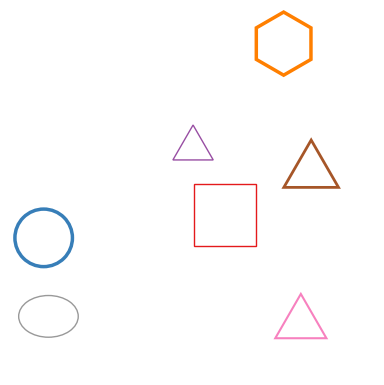[{"shape": "square", "thickness": 1, "radius": 0.4, "center": [0.584, 0.442]}, {"shape": "circle", "thickness": 2.5, "radius": 0.37, "center": [0.113, 0.382]}, {"shape": "triangle", "thickness": 1, "radius": 0.3, "center": [0.501, 0.615]}, {"shape": "hexagon", "thickness": 2.5, "radius": 0.41, "center": [0.737, 0.887]}, {"shape": "triangle", "thickness": 2, "radius": 0.41, "center": [0.808, 0.554]}, {"shape": "triangle", "thickness": 1.5, "radius": 0.38, "center": [0.781, 0.16]}, {"shape": "oval", "thickness": 1, "radius": 0.39, "center": [0.126, 0.178]}]